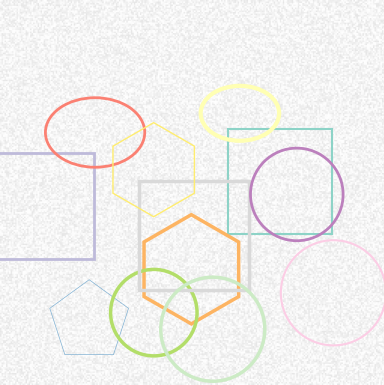[{"shape": "square", "thickness": 1.5, "radius": 0.68, "center": [0.727, 0.529]}, {"shape": "oval", "thickness": 3, "radius": 0.51, "center": [0.623, 0.706]}, {"shape": "square", "thickness": 2, "radius": 0.69, "center": [0.107, 0.465]}, {"shape": "oval", "thickness": 2, "radius": 0.64, "center": [0.247, 0.656]}, {"shape": "pentagon", "thickness": 0.5, "radius": 0.54, "center": [0.232, 0.166]}, {"shape": "hexagon", "thickness": 2.5, "radius": 0.71, "center": [0.497, 0.301]}, {"shape": "circle", "thickness": 2.5, "radius": 0.56, "center": [0.4, 0.188]}, {"shape": "circle", "thickness": 1.5, "radius": 0.68, "center": [0.866, 0.24]}, {"shape": "square", "thickness": 2.5, "radius": 0.71, "center": [0.504, 0.388]}, {"shape": "circle", "thickness": 2, "radius": 0.6, "center": [0.771, 0.495]}, {"shape": "circle", "thickness": 2.5, "radius": 0.68, "center": [0.553, 0.145]}, {"shape": "hexagon", "thickness": 1, "radius": 0.61, "center": [0.399, 0.559]}]